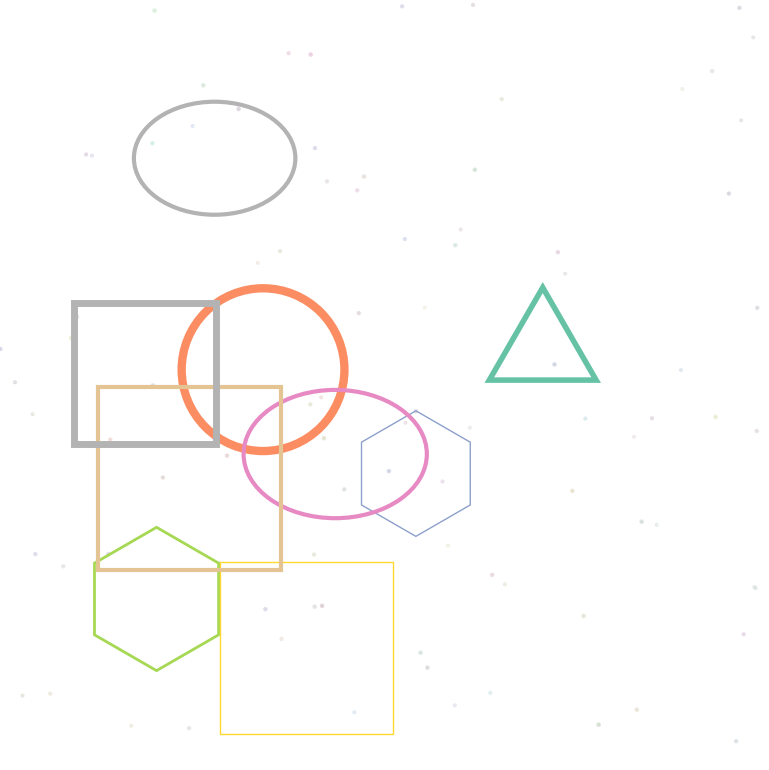[{"shape": "triangle", "thickness": 2, "radius": 0.4, "center": [0.705, 0.546]}, {"shape": "circle", "thickness": 3, "radius": 0.53, "center": [0.342, 0.52]}, {"shape": "hexagon", "thickness": 0.5, "radius": 0.41, "center": [0.54, 0.385]}, {"shape": "oval", "thickness": 1.5, "radius": 0.6, "center": [0.435, 0.41]}, {"shape": "hexagon", "thickness": 1, "radius": 0.47, "center": [0.203, 0.222]}, {"shape": "square", "thickness": 0.5, "radius": 0.56, "center": [0.398, 0.159]}, {"shape": "square", "thickness": 1.5, "radius": 0.59, "center": [0.246, 0.378]}, {"shape": "oval", "thickness": 1.5, "radius": 0.52, "center": [0.279, 0.795]}, {"shape": "square", "thickness": 2.5, "radius": 0.46, "center": [0.188, 0.515]}]